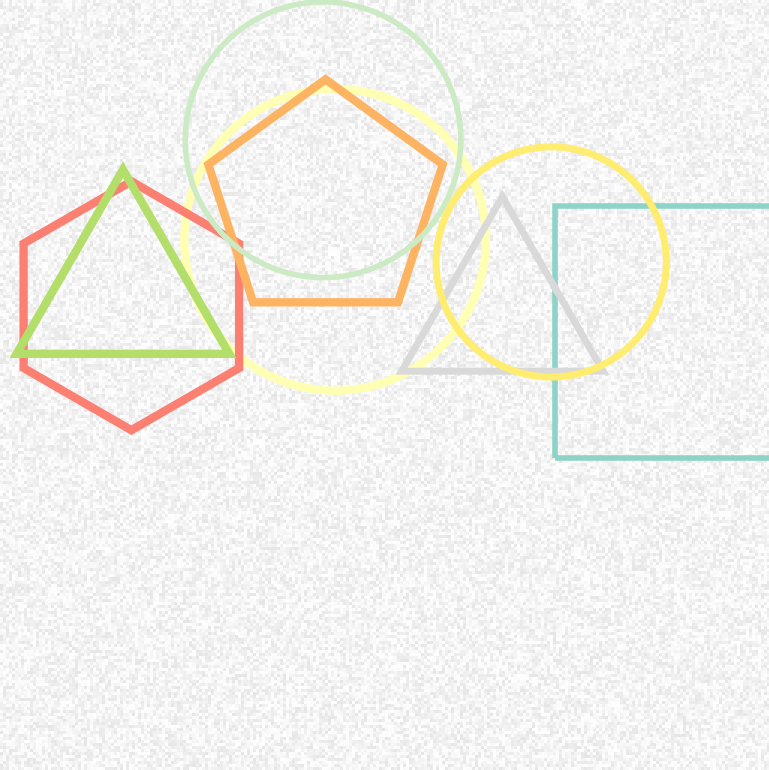[{"shape": "square", "thickness": 2, "radius": 0.82, "center": [0.884, 0.569]}, {"shape": "circle", "thickness": 3, "radius": 0.98, "center": [0.435, 0.689]}, {"shape": "hexagon", "thickness": 3, "radius": 0.81, "center": [0.171, 0.603]}, {"shape": "pentagon", "thickness": 3, "radius": 0.8, "center": [0.423, 0.737]}, {"shape": "triangle", "thickness": 3, "radius": 0.8, "center": [0.16, 0.62]}, {"shape": "triangle", "thickness": 2.5, "radius": 0.76, "center": [0.652, 0.593]}, {"shape": "circle", "thickness": 2, "radius": 0.89, "center": [0.42, 0.818]}, {"shape": "circle", "thickness": 2.5, "radius": 0.75, "center": [0.716, 0.66]}]